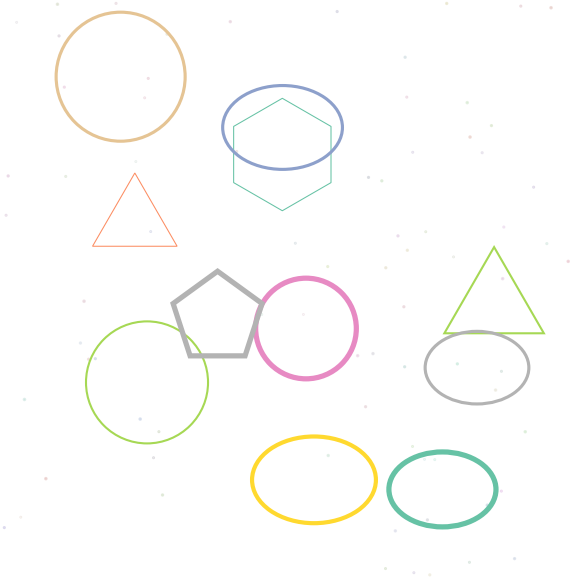[{"shape": "oval", "thickness": 2.5, "radius": 0.46, "center": [0.766, 0.152]}, {"shape": "hexagon", "thickness": 0.5, "radius": 0.49, "center": [0.489, 0.732]}, {"shape": "triangle", "thickness": 0.5, "radius": 0.42, "center": [0.233, 0.615]}, {"shape": "oval", "thickness": 1.5, "radius": 0.52, "center": [0.489, 0.778]}, {"shape": "circle", "thickness": 2.5, "radius": 0.44, "center": [0.53, 0.43]}, {"shape": "circle", "thickness": 1, "radius": 0.53, "center": [0.255, 0.337]}, {"shape": "triangle", "thickness": 1, "radius": 0.5, "center": [0.856, 0.472]}, {"shape": "oval", "thickness": 2, "radius": 0.54, "center": [0.544, 0.168]}, {"shape": "circle", "thickness": 1.5, "radius": 0.56, "center": [0.209, 0.866]}, {"shape": "oval", "thickness": 1.5, "radius": 0.45, "center": [0.826, 0.363]}, {"shape": "pentagon", "thickness": 2.5, "radius": 0.4, "center": [0.377, 0.448]}]